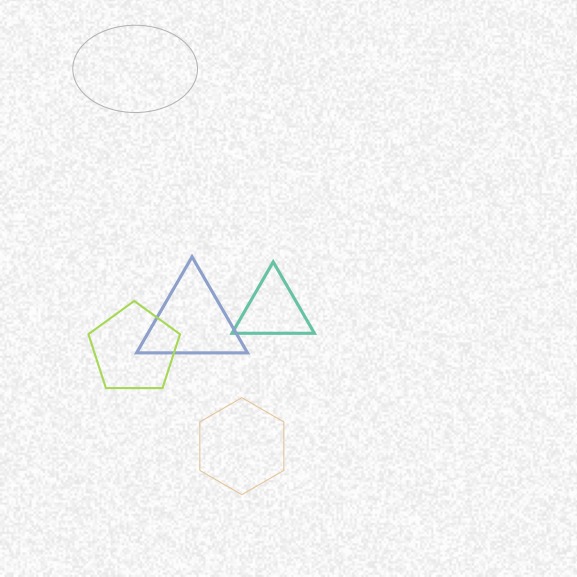[{"shape": "triangle", "thickness": 1.5, "radius": 0.41, "center": [0.473, 0.463]}, {"shape": "triangle", "thickness": 1.5, "radius": 0.55, "center": [0.333, 0.444]}, {"shape": "pentagon", "thickness": 1, "radius": 0.42, "center": [0.232, 0.395]}, {"shape": "hexagon", "thickness": 0.5, "radius": 0.42, "center": [0.419, 0.227]}, {"shape": "oval", "thickness": 0.5, "radius": 0.54, "center": [0.234, 0.88]}]